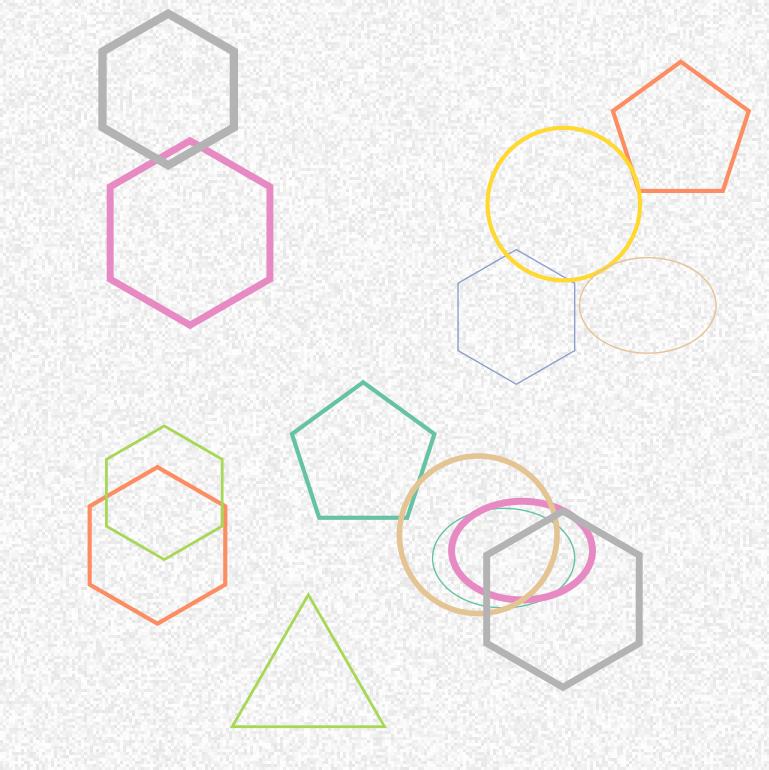[{"shape": "oval", "thickness": 0.5, "radius": 0.46, "center": [0.654, 0.275]}, {"shape": "pentagon", "thickness": 1.5, "radius": 0.49, "center": [0.472, 0.406]}, {"shape": "pentagon", "thickness": 1.5, "radius": 0.46, "center": [0.884, 0.827]}, {"shape": "hexagon", "thickness": 1.5, "radius": 0.51, "center": [0.205, 0.292]}, {"shape": "hexagon", "thickness": 0.5, "radius": 0.44, "center": [0.671, 0.588]}, {"shape": "oval", "thickness": 2.5, "radius": 0.46, "center": [0.678, 0.285]}, {"shape": "hexagon", "thickness": 2.5, "radius": 0.6, "center": [0.247, 0.697]}, {"shape": "triangle", "thickness": 1, "radius": 0.57, "center": [0.4, 0.113]}, {"shape": "hexagon", "thickness": 1, "radius": 0.43, "center": [0.213, 0.36]}, {"shape": "circle", "thickness": 1.5, "radius": 0.5, "center": [0.732, 0.735]}, {"shape": "circle", "thickness": 2, "radius": 0.51, "center": [0.621, 0.305]}, {"shape": "oval", "thickness": 0.5, "radius": 0.44, "center": [0.841, 0.603]}, {"shape": "hexagon", "thickness": 2.5, "radius": 0.57, "center": [0.731, 0.222]}, {"shape": "hexagon", "thickness": 3, "radius": 0.49, "center": [0.218, 0.884]}]